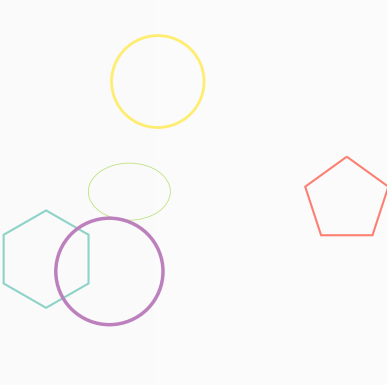[{"shape": "hexagon", "thickness": 1.5, "radius": 0.63, "center": [0.119, 0.327]}, {"shape": "pentagon", "thickness": 1.5, "radius": 0.56, "center": [0.895, 0.48]}, {"shape": "oval", "thickness": 0.5, "radius": 0.53, "center": [0.334, 0.502]}, {"shape": "circle", "thickness": 2.5, "radius": 0.69, "center": [0.282, 0.295]}, {"shape": "circle", "thickness": 2, "radius": 0.6, "center": [0.407, 0.788]}]